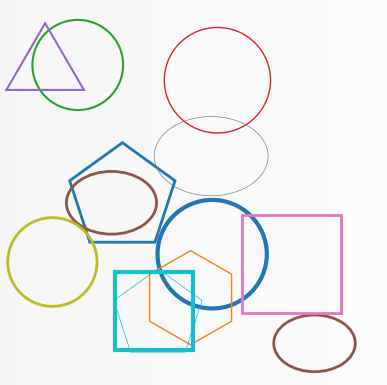[{"shape": "circle", "thickness": 3, "radius": 0.71, "center": [0.548, 0.34]}, {"shape": "pentagon", "thickness": 2, "radius": 0.71, "center": [0.316, 0.486]}, {"shape": "hexagon", "thickness": 1, "radius": 0.61, "center": [0.492, 0.227]}, {"shape": "circle", "thickness": 1.5, "radius": 0.59, "center": [0.201, 0.831]}, {"shape": "circle", "thickness": 1, "radius": 0.69, "center": [0.561, 0.792]}, {"shape": "triangle", "thickness": 1.5, "radius": 0.58, "center": [0.117, 0.824]}, {"shape": "oval", "thickness": 2, "radius": 0.58, "center": [0.288, 0.473]}, {"shape": "oval", "thickness": 2, "radius": 0.53, "center": [0.812, 0.108]}, {"shape": "square", "thickness": 2, "radius": 0.64, "center": [0.753, 0.314]}, {"shape": "oval", "thickness": 0.5, "radius": 0.73, "center": [0.545, 0.594]}, {"shape": "circle", "thickness": 2, "radius": 0.58, "center": [0.135, 0.319]}, {"shape": "pentagon", "thickness": 0.5, "radius": 0.6, "center": [0.408, 0.182]}, {"shape": "square", "thickness": 3, "radius": 0.5, "center": [0.399, 0.193]}]